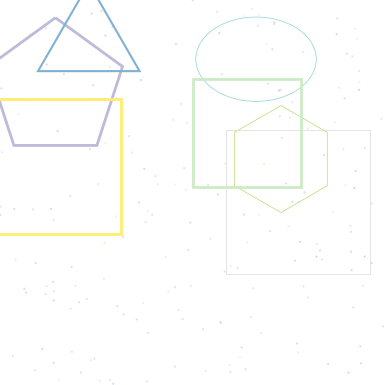[{"shape": "oval", "thickness": 0.5, "radius": 0.78, "center": [0.665, 0.846]}, {"shape": "pentagon", "thickness": 2, "radius": 0.92, "center": [0.144, 0.771]}, {"shape": "triangle", "thickness": 1.5, "radius": 0.76, "center": [0.231, 0.891]}, {"shape": "hexagon", "thickness": 0.5, "radius": 0.69, "center": [0.73, 0.587]}, {"shape": "square", "thickness": 0.5, "radius": 0.94, "center": [0.774, 0.476]}, {"shape": "square", "thickness": 2, "radius": 0.7, "center": [0.642, 0.655]}, {"shape": "square", "thickness": 2, "radius": 0.88, "center": [0.14, 0.568]}]